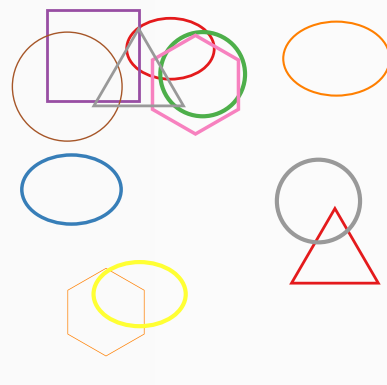[{"shape": "triangle", "thickness": 2, "radius": 0.65, "center": [0.864, 0.329]}, {"shape": "oval", "thickness": 2, "radius": 0.56, "center": [0.44, 0.873]}, {"shape": "oval", "thickness": 2.5, "radius": 0.64, "center": [0.184, 0.508]}, {"shape": "circle", "thickness": 3, "radius": 0.55, "center": [0.523, 0.807]}, {"shape": "square", "thickness": 2, "radius": 0.59, "center": [0.239, 0.856]}, {"shape": "hexagon", "thickness": 0.5, "radius": 0.57, "center": [0.274, 0.189]}, {"shape": "oval", "thickness": 1.5, "radius": 0.69, "center": [0.868, 0.848]}, {"shape": "oval", "thickness": 3, "radius": 0.59, "center": [0.36, 0.236]}, {"shape": "circle", "thickness": 1, "radius": 0.71, "center": [0.173, 0.775]}, {"shape": "hexagon", "thickness": 2.5, "radius": 0.64, "center": [0.504, 0.78]}, {"shape": "triangle", "thickness": 2, "radius": 0.67, "center": [0.358, 0.792]}, {"shape": "circle", "thickness": 3, "radius": 0.54, "center": [0.822, 0.478]}]